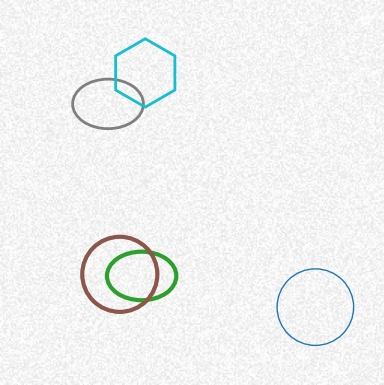[{"shape": "circle", "thickness": 1, "radius": 0.5, "center": [0.819, 0.202]}, {"shape": "oval", "thickness": 3, "radius": 0.45, "center": [0.368, 0.283]}, {"shape": "circle", "thickness": 3, "radius": 0.49, "center": [0.311, 0.287]}, {"shape": "oval", "thickness": 2, "radius": 0.46, "center": [0.281, 0.73]}, {"shape": "hexagon", "thickness": 2, "radius": 0.44, "center": [0.377, 0.811]}]